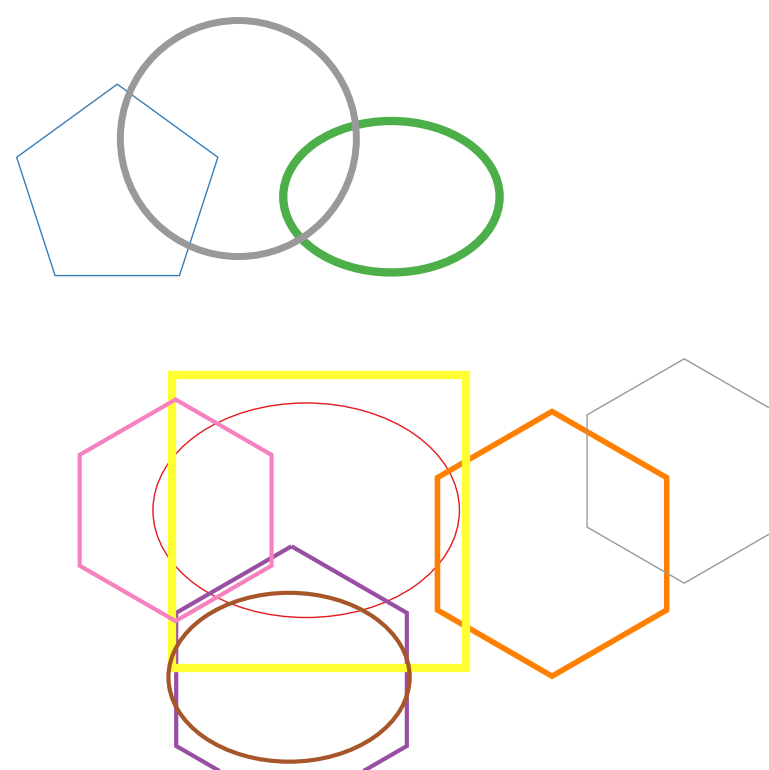[{"shape": "oval", "thickness": 0.5, "radius": 1.0, "center": [0.398, 0.337]}, {"shape": "pentagon", "thickness": 0.5, "radius": 0.69, "center": [0.152, 0.753]}, {"shape": "oval", "thickness": 3, "radius": 0.7, "center": [0.508, 0.745]}, {"shape": "hexagon", "thickness": 1.5, "radius": 0.86, "center": [0.379, 0.118]}, {"shape": "hexagon", "thickness": 2, "radius": 0.86, "center": [0.717, 0.294]}, {"shape": "square", "thickness": 3, "radius": 0.95, "center": [0.414, 0.323]}, {"shape": "oval", "thickness": 1.5, "radius": 0.78, "center": [0.375, 0.12]}, {"shape": "hexagon", "thickness": 1.5, "radius": 0.72, "center": [0.228, 0.337]}, {"shape": "hexagon", "thickness": 0.5, "radius": 0.73, "center": [0.889, 0.388]}, {"shape": "circle", "thickness": 2.5, "radius": 0.77, "center": [0.31, 0.82]}]